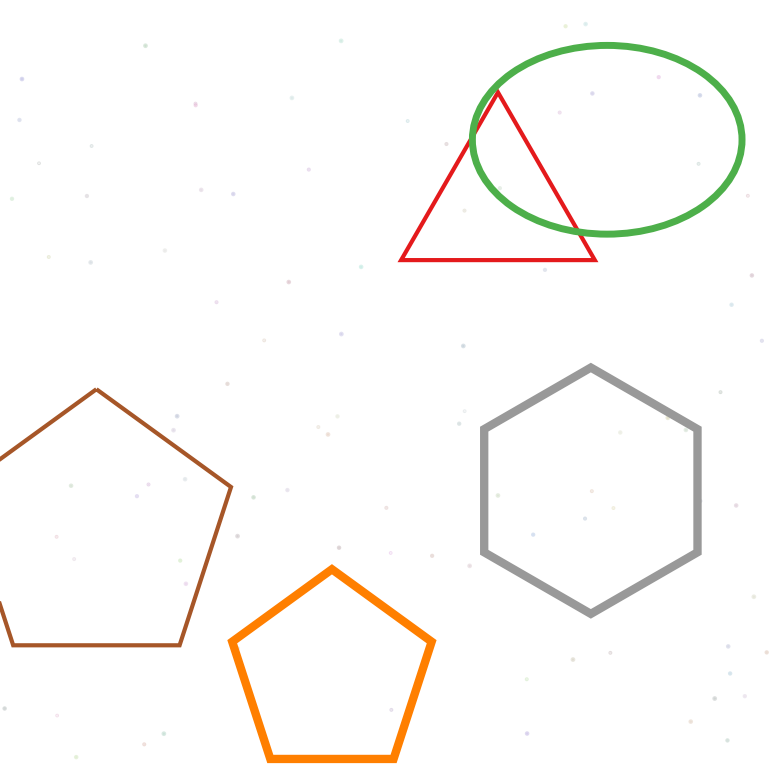[{"shape": "triangle", "thickness": 1.5, "radius": 0.73, "center": [0.647, 0.735]}, {"shape": "oval", "thickness": 2.5, "radius": 0.88, "center": [0.789, 0.818]}, {"shape": "pentagon", "thickness": 3, "radius": 0.68, "center": [0.431, 0.125]}, {"shape": "pentagon", "thickness": 1.5, "radius": 0.92, "center": [0.125, 0.311]}, {"shape": "hexagon", "thickness": 3, "radius": 0.8, "center": [0.767, 0.363]}]